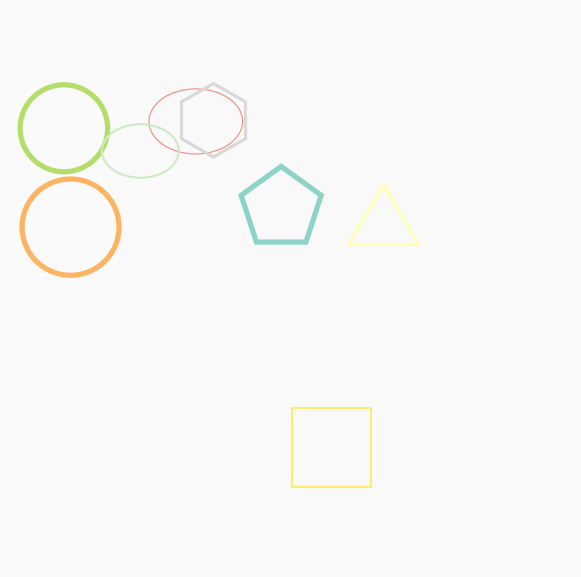[{"shape": "pentagon", "thickness": 2.5, "radius": 0.36, "center": [0.484, 0.639]}, {"shape": "triangle", "thickness": 1.5, "radius": 0.35, "center": [0.66, 0.61]}, {"shape": "oval", "thickness": 0.5, "radius": 0.4, "center": [0.337, 0.789]}, {"shape": "circle", "thickness": 2.5, "radius": 0.42, "center": [0.121, 0.606]}, {"shape": "circle", "thickness": 2.5, "radius": 0.38, "center": [0.11, 0.777]}, {"shape": "hexagon", "thickness": 1.5, "radius": 0.32, "center": [0.367, 0.791]}, {"shape": "oval", "thickness": 1, "radius": 0.33, "center": [0.241, 0.738]}, {"shape": "square", "thickness": 1, "radius": 0.34, "center": [0.57, 0.225]}]